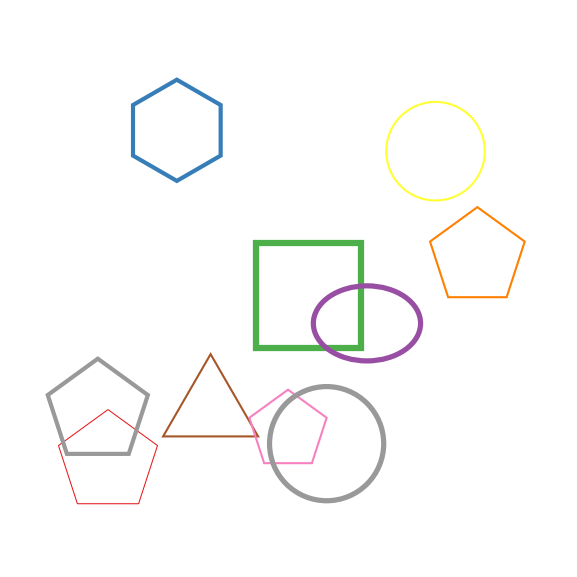[{"shape": "pentagon", "thickness": 0.5, "radius": 0.45, "center": [0.187, 0.2]}, {"shape": "hexagon", "thickness": 2, "radius": 0.44, "center": [0.306, 0.773]}, {"shape": "square", "thickness": 3, "radius": 0.46, "center": [0.534, 0.488]}, {"shape": "oval", "thickness": 2.5, "radius": 0.46, "center": [0.635, 0.439]}, {"shape": "pentagon", "thickness": 1, "radius": 0.43, "center": [0.827, 0.554]}, {"shape": "circle", "thickness": 1, "radius": 0.43, "center": [0.754, 0.737]}, {"shape": "triangle", "thickness": 1, "radius": 0.47, "center": [0.365, 0.291]}, {"shape": "pentagon", "thickness": 1, "radius": 0.35, "center": [0.499, 0.254]}, {"shape": "circle", "thickness": 2.5, "radius": 0.49, "center": [0.566, 0.231]}, {"shape": "pentagon", "thickness": 2, "radius": 0.46, "center": [0.169, 0.287]}]